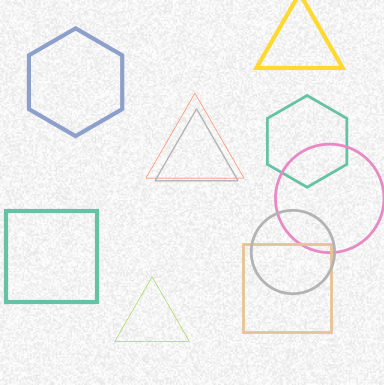[{"shape": "hexagon", "thickness": 2, "radius": 0.6, "center": [0.798, 0.633]}, {"shape": "square", "thickness": 3, "radius": 0.59, "center": [0.134, 0.334]}, {"shape": "triangle", "thickness": 0.5, "radius": 0.74, "center": [0.506, 0.611]}, {"shape": "hexagon", "thickness": 3, "radius": 0.7, "center": [0.196, 0.786]}, {"shape": "circle", "thickness": 2, "radius": 0.7, "center": [0.856, 0.485]}, {"shape": "triangle", "thickness": 0.5, "radius": 0.56, "center": [0.395, 0.169]}, {"shape": "triangle", "thickness": 3, "radius": 0.65, "center": [0.778, 0.888]}, {"shape": "square", "thickness": 2, "radius": 0.57, "center": [0.744, 0.252]}, {"shape": "circle", "thickness": 2, "radius": 0.54, "center": [0.761, 0.345]}, {"shape": "triangle", "thickness": 1, "radius": 0.62, "center": [0.51, 0.593]}]